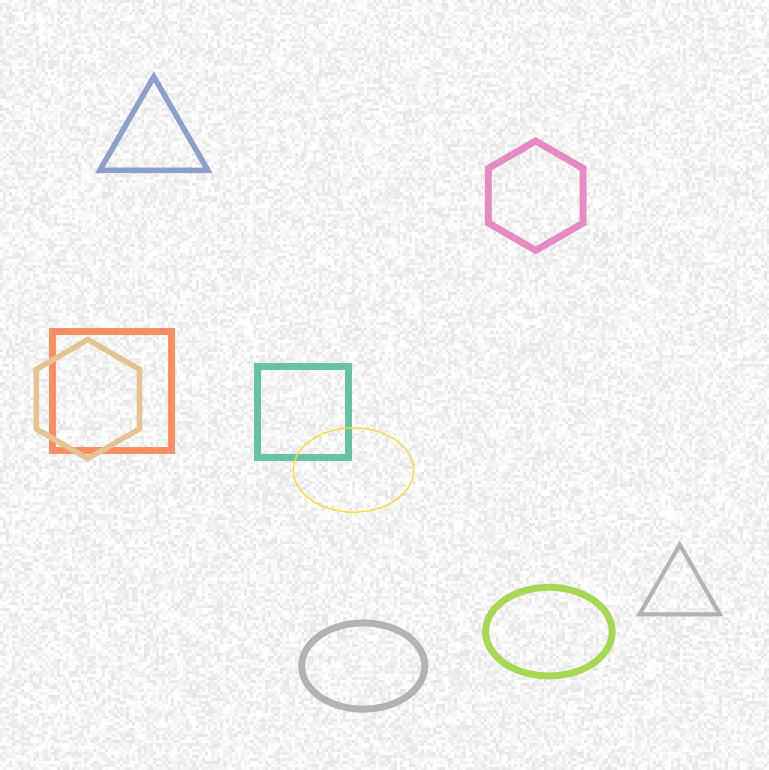[{"shape": "square", "thickness": 2.5, "radius": 0.3, "center": [0.393, 0.466]}, {"shape": "square", "thickness": 2.5, "radius": 0.39, "center": [0.145, 0.493]}, {"shape": "triangle", "thickness": 2, "radius": 0.41, "center": [0.2, 0.819]}, {"shape": "hexagon", "thickness": 2.5, "radius": 0.36, "center": [0.696, 0.746]}, {"shape": "oval", "thickness": 2.5, "radius": 0.41, "center": [0.713, 0.18]}, {"shape": "oval", "thickness": 0.5, "radius": 0.39, "center": [0.459, 0.39]}, {"shape": "hexagon", "thickness": 2, "radius": 0.39, "center": [0.114, 0.482]}, {"shape": "oval", "thickness": 2.5, "radius": 0.4, "center": [0.472, 0.135]}, {"shape": "triangle", "thickness": 1.5, "radius": 0.3, "center": [0.883, 0.232]}]